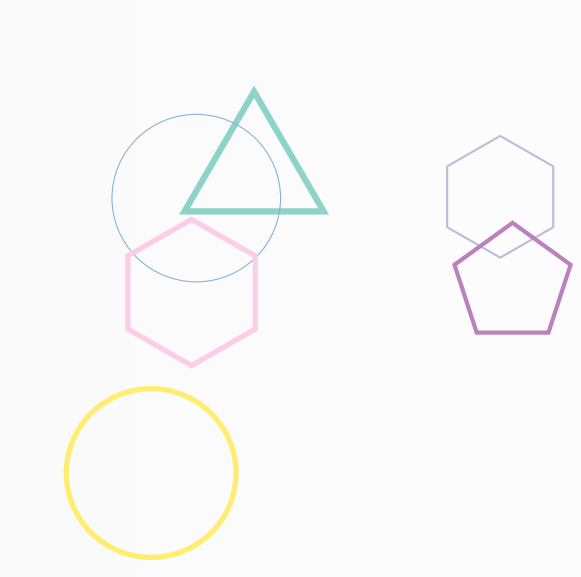[{"shape": "triangle", "thickness": 3, "radius": 0.69, "center": [0.437, 0.702]}, {"shape": "hexagon", "thickness": 1, "radius": 0.53, "center": [0.861, 0.658]}, {"shape": "circle", "thickness": 0.5, "radius": 0.73, "center": [0.338, 0.656]}, {"shape": "hexagon", "thickness": 2.5, "radius": 0.63, "center": [0.33, 0.493]}, {"shape": "pentagon", "thickness": 2, "radius": 0.53, "center": [0.882, 0.508]}, {"shape": "circle", "thickness": 2.5, "radius": 0.73, "center": [0.26, 0.18]}]